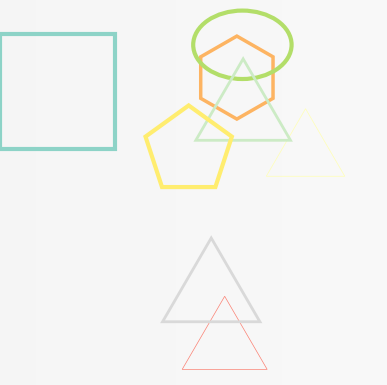[{"shape": "square", "thickness": 3, "radius": 0.74, "center": [0.148, 0.762]}, {"shape": "triangle", "thickness": 0.5, "radius": 0.58, "center": [0.788, 0.601]}, {"shape": "triangle", "thickness": 0.5, "radius": 0.63, "center": [0.58, 0.104]}, {"shape": "hexagon", "thickness": 2.5, "radius": 0.54, "center": [0.611, 0.798]}, {"shape": "oval", "thickness": 3, "radius": 0.63, "center": [0.626, 0.884]}, {"shape": "triangle", "thickness": 2, "radius": 0.73, "center": [0.545, 0.237]}, {"shape": "triangle", "thickness": 2, "radius": 0.71, "center": [0.627, 0.706]}, {"shape": "pentagon", "thickness": 3, "radius": 0.59, "center": [0.487, 0.609]}]